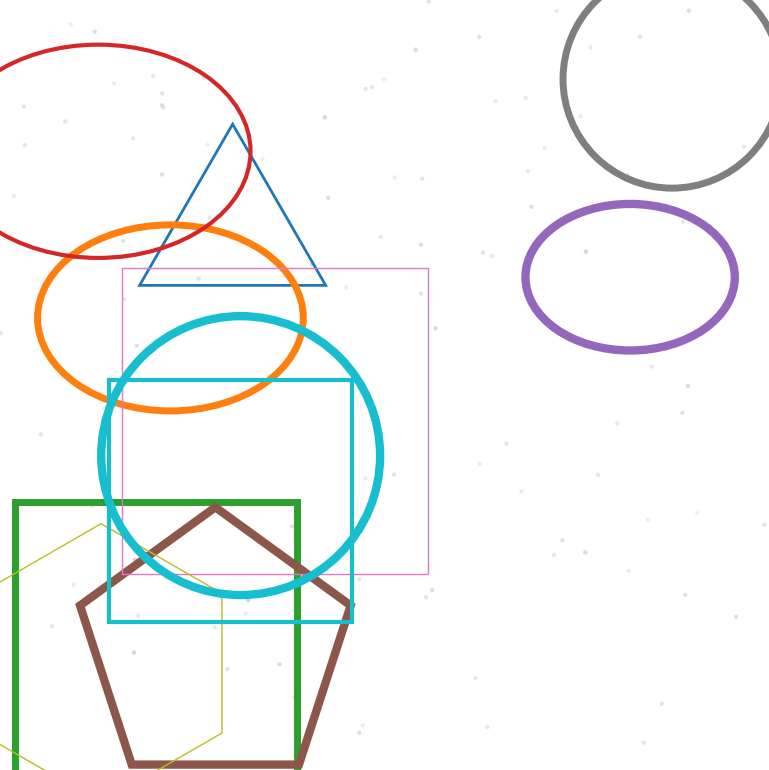[{"shape": "triangle", "thickness": 1, "radius": 0.7, "center": [0.302, 0.699]}, {"shape": "oval", "thickness": 2.5, "radius": 0.86, "center": [0.221, 0.587]}, {"shape": "square", "thickness": 2.5, "radius": 0.91, "center": [0.202, 0.165]}, {"shape": "oval", "thickness": 1.5, "radius": 0.99, "center": [0.128, 0.804]}, {"shape": "oval", "thickness": 3, "radius": 0.68, "center": [0.818, 0.64]}, {"shape": "pentagon", "thickness": 3, "radius": 0.92, "center": [0.28, 0.157]}, {"shape": "square", "thickness": 0.5, "radius": 0.99, "center": [0.357, 0.453]}, {"shape": "circle", "thickness": 2.5, "radius": 0.71, "center": [0.873, 0.897]}, {"shape": "hexagon", "thickness": 0.5, "radius": 0.91, "center": [0.131, 0.139]}, {"shape": "circle", "thickness": 3, "radius": 0.91, "center": [0.313, 0.408]}, {"shape": "square", "thickness": 1.5, "radius": 0.79, "center": [0.299, 0.349]}]